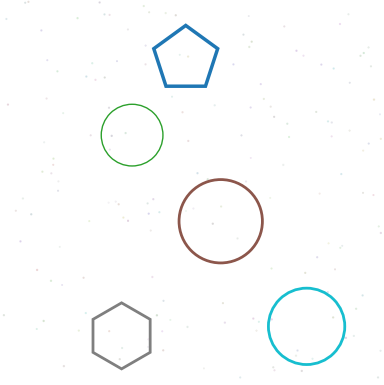[{"shape": "pentagon", "thickness": 2.5, "radius": 0.44, "center": [0.482, 0.847]}, {"shape": "circle", "thickness": 1, "radius": 0.4, "center": [0.343, 0.649]}, {"shape": "circle", "thickness": 2, "radius": 0.54, "center": [0.573, 0.425]}, {"shape": "hexagon", "thickness": 2, "radius": 0.43, "center": [0.316, 0.128]}, {"shape": "circle", "thickness": 2, "radius": 0.5, "center": [0.796, 0.152]}]